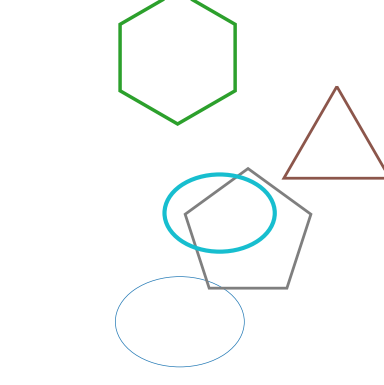[{"shape": "oval", "thickness": 0.5, "radius": 0.84, "center": [0.467, 0.164]}, {"shape": "hexagon", "thickness": 2.5, "radius": 0.86, "center": [0.461, 0.85]}, {"shape": "triangle", "thickness": 2, "radius": 0.79, "center": [0.875, 0.617]}, {"shape": "pentagon", "thickness": 2, "radius": 0.86, "center": [0.644, 0.39]}, {"shape": "oval", "thickness": 3, "radius": 0.72, "center": [0.57, 0.447]}]